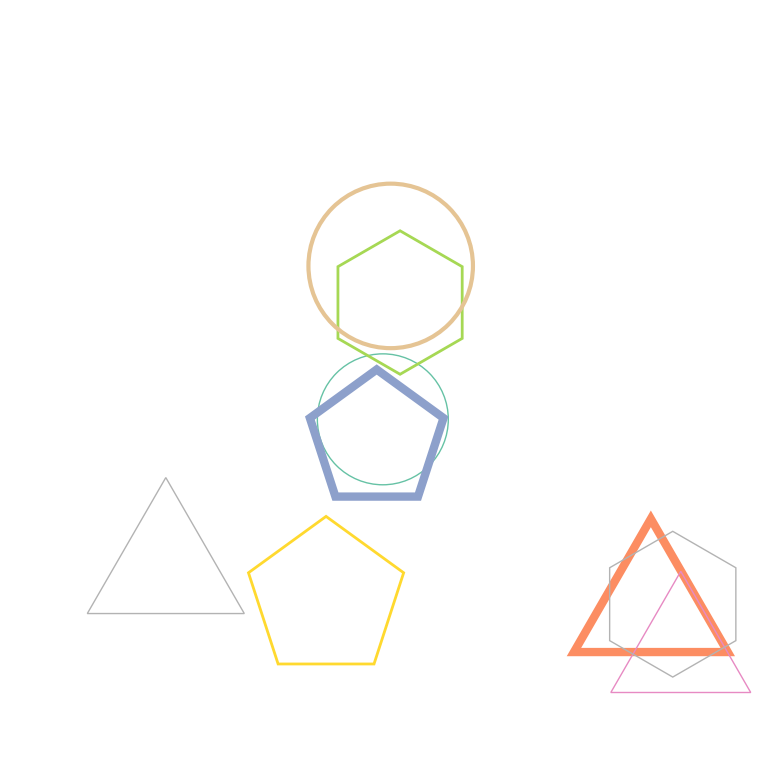[{"shape": "circle", "thickness": 0.5, "radius": 0.43, "center": [0.497, 0.455]}, {"shape": "triangle", "thickness": 3, "radius": 0.58, "center": [0.845, 0.211]}, {"shape": "pentagon", "thickness": 3, "radius": 0.46, "center": [0.489, 0.429]}, {"shape": "triangle", "thickness": 0.5, "radius": 0.52, "center": [0.884, 0.153]}, {"shape": "hexagon", "thickness": 1, "radius": 0.47, "center": [0.52, 0.607]}, {"shape": "pentagon", "thickness": 1, "radius": 0.53, "center": [0.423, 0.223]}, {"shape": "circle", "thickness": 1.5, "radius": 0.53, "center": [0.507, 0.655]}, {"shape": "hexagon", "thickness": 0.5, "radius": 0.47, "center": [0.874, 0.215]}, {"shape": "triangle", "thickness": 0.5, "radius": 0.59, "center": [0.215, 0.262]}]